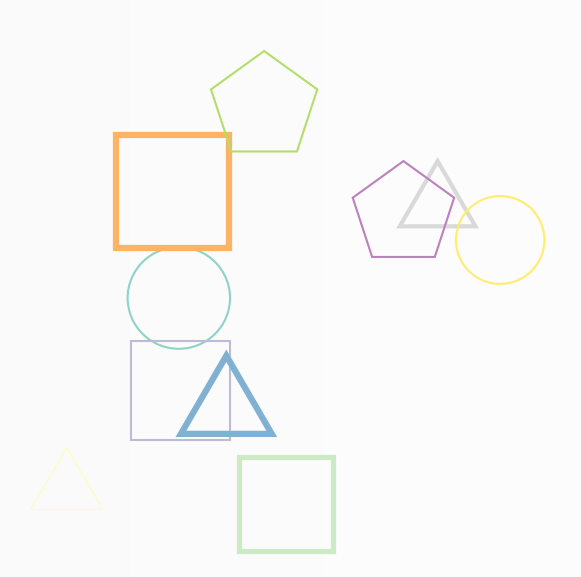[{"shape": "circle", "thickness": 1, "radius": 0.44, "center": [0.308, 0.483]}, {"shape": "triangle", "thickness": 0.5, "radius": 0.36, "center": [0.115, 0.153]}, {"shape": "square", "thickness": 1, "radius": 0.43, "center": [0.311, 0.323]}, {"shape": "triangle", "thickness": 3, "radius": 0.45, "center": [0.389, 0.293]}, {"shape": "square", "thickness": 3, "radius": 0.49, "center": [0.297, 0.667]}, {"shape": "pentagon", "thickness": 1, "radius": 0.48, "center": [0.454, 0.815]}, {"shape": "triangle", "thickness": 2, "radius": 0.38, "center": [0.753, 0.645]}, {"shape": "pentagon", "thickness": 1, "radius": 0.46, "center": [0.694, 0.628]}, {"shape": "square", "thickness": 2.5, "radius": 0.4, "center": [0.492, 0.126]}, {"shape": "circle", "thickness": 1, "radius": 0.38, "center": [0.86, 0.584]}]